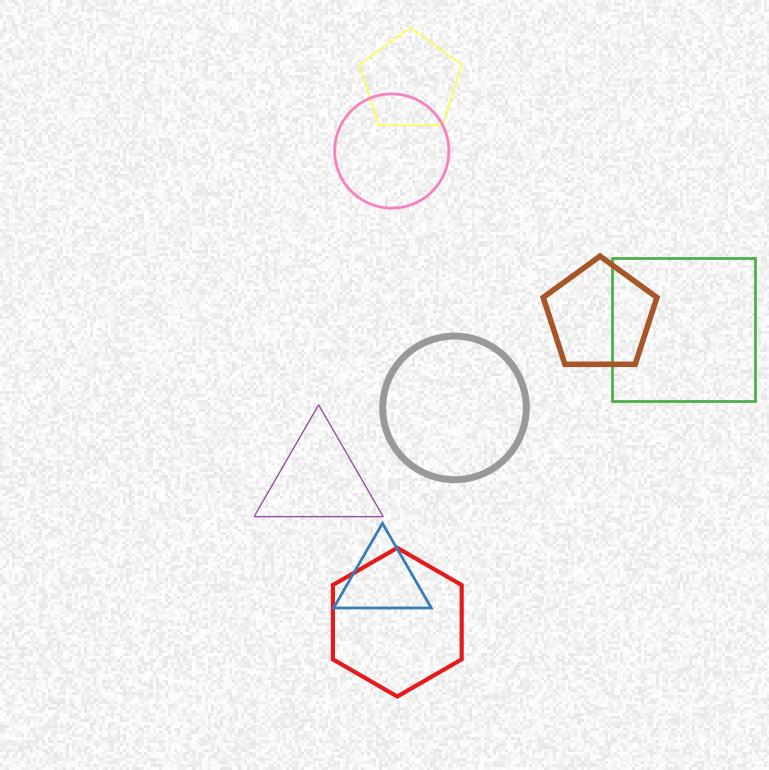[{"shape": "hexagon", "thickness": 1.5, "radius": 0.48, "center": [0.516, 0.192]}, {"shape": "triangle", "thickness": 1, "radius": 0.37, "center": [0.497, 0.247]}, {"shape": "square", "thickness": 1, "radius": 0.46, "center": [0.888, 0.572]}, {"shape": "triangle", "thickness": 0.5, "radius": 0.48, "center": [0.414, 0.377]}, {"shape": "pentagon", "thickness": 0.5, "radius": 0.35, "center": [0.533, 0.894]}, {"shape": "pentagon", "thickness": 2, "radius": 0.39, "center": [0.779, 0.59]}, {"shape": "circle", "thickness": 1, "radius": 0.37, "center": [0.509, 0.804]}, {"shape": "circle", "thickness": 2.5, "radius": 0.47, "center": [0.59, 0.47]}]